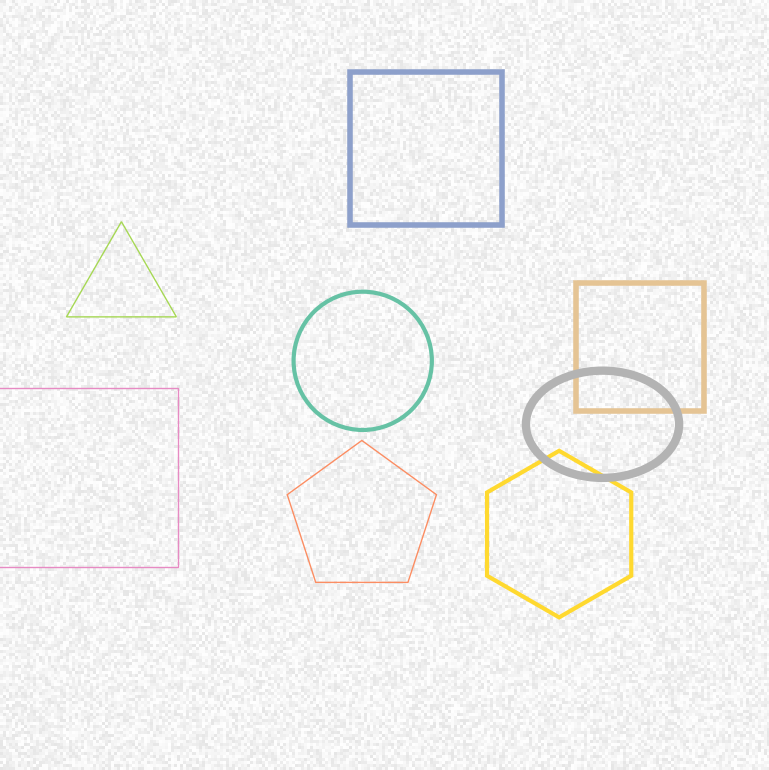[{"shape": "circle", "thickness": 1.5, "radius": 0.45, "center": [0.471, 0.531]}, {"shape": "pentagon", "thickness": 0.5, "radius": 0.51, "center": [0.47, 0.326]}, {"shape": "square", "thickness": 2, "radius": 0.5, "center": [0.553, 0.807]}, {"shape": "square", "thickness": 0.5, "radius": 0.58, "center": [0.114, 0.38]}, {"shape": "triangle", "thickness": 0.5, "radius": 0.41, "center": [0.158, 0.63]}, {"shape": "hexagon", "thickness": 1.5, "radius": 0.54, "center": [0.726, 0.306]}, {"shape": "square", "thickness": 2, "radius": 0.41, "center": [0.831, 0.55]}, {"shape": "oval", "thickness": 3, "radius": 0.5, "center": [0.782, 0.449]}]